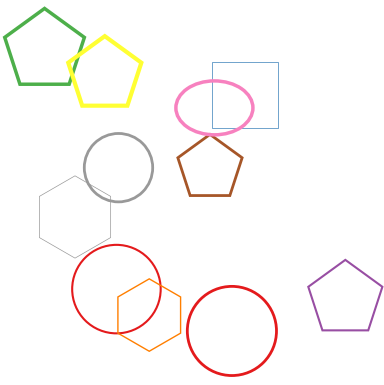[{"shape": "circle", "thickness": 1.5, "radius": 0.57, "center": [0.302, 0.249]}, {"shape": "circle", "thickness": 2, "radius": 0.58, "center": [0.602, 0.14]}, {"shape": "square", "thickness": 0.5, "radius": 0.43, "center": [0.637, 0.753]}, {"shape": "pentagon", "thickness": 2.5, "radius": 0.54, "center": [0.116, 0.869]}, {"shape": "pentagon", "thickness": 1.5, "radius": 0.51, "center": [0.897, 0.224]}, {"shape": "hexagon", "thickness": 1, "radius": 0.47, "center": [0.388, 0.182]}, {"shape": "pentagon", "thickness": 3, "radius": 0.5, "center": [0.272, 0.806]}, {"shape": "pentagon", "thickness": 2, "radius": 0.44, "center": [0.545, 0.563]}, {"shape": "oval", "thickness": 2.5, "radius": 0.5, "center": [0.557, 0.72]}, {"shape": "circle", "thickness": 2, "radius": 0.44, "center": [0.308, 0.564]}, {"shape": "hexagon", "thickness": 0.5, "radius": 0.53, "center": [0.195, 0.436]}]